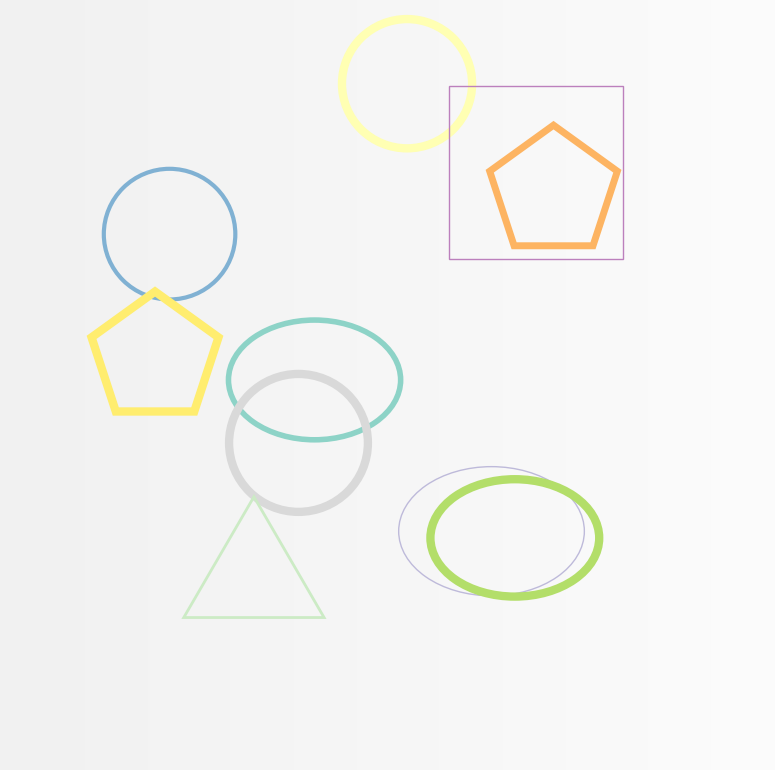[{"shape": "oval", "thickness": 2, "radius": 0.56, "center": [0.406, 0.507]}, {"shape": "circle", "thickness": 3, "radius": 0.42, "center": [0.525, 0.891]}, {"shape": "oval", "thickness": 0.5, "radius": 0.6, "center": [0.634, 0.31]}, {"shape": "circle", "thickness": 1.5, "radius": 0.42, "center": [0.219, 0.696]}, {"shape": "pentagon", "thickness": 2.5, "radius": 0.43, "center": [0.714, 0.751]}, {"shape": "oval", "thickness": 3, "radius": 0.54, "center": [0.664, 0.301]}, {"shape": "circle", "thickness": 3, "radius": 0.45, "center": [0.385, 0.425]}, {"shape": "square", "thickness": 0.5, "radius": 0.56, "center": [0.691, 0.776]}, {"shape": "triangle", "thickness": 1, "radius": 0.52, "center": [0.328, 0.25]}, {"shape": "pentagon", "thickness": 3, "radius": 0.43, "center": [0.2, 0.535]}]